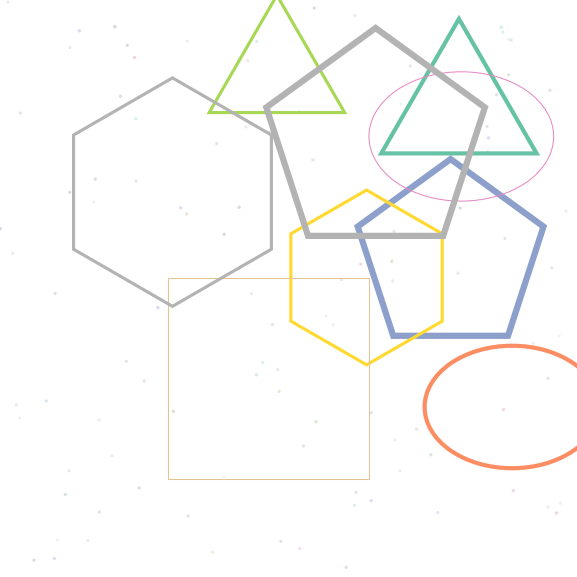[{"shape": "triangle", "thickness": 2, "radius": 0.78, "center": [0.795, 0.811]}, {"shape": "oval", "thickness": 2, "radius": 0.76, "center": [0.887, 0.294]}, {"shape": "pentagon", "thickness": 3, "radius": 0.85, "center": [0.78, 0.555]}, {"shape": "oval", "thickness": 0.5, "radius": 0.8, "center": [0.799, 0.763]}, {"shape": "triangle", "thickness": 1.5, "radius": 0.68, "center": [0.479, 0.872]}, {"shape": "hexagon", "thickness": 1.5, "radius": 0.76, "center": [0.635, 0.519]}, {"shape": "square", "thickness": 0.5, "radius": 0.87, "center": [0.465, 0.344]}, {"shape": "pentagon", "thickness": 3, "radius": 0.99, "center": [0.65, 0.752]}, {"shape": "hexagon", "thickness": 1.5, "radius": 0.99, "center": [0.299, 0.666]}]